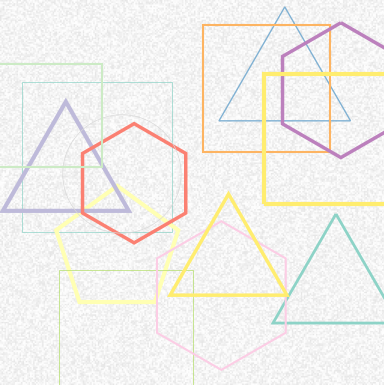[{"shape": "square", "thickness": 0.5, "radius": 0.98, "center": [0.251, 0.593]}, {"shape": "triangle", "thickness": 2, "radius": 0.94, "center": [0.873, 0.255]}, {"shape": "pentagon", "thickness": 3, "radius": 0.83, "center": [0.304, 0.35]}, {"shape": "triangle", "thickness": 3, "radius": 0.94, "center": [0.171, 0.547]}, {"shape": "hexagon", "thickness": 2.5, "radius": 0.77, "center": [0.348, 0.524]}, {"shape": "triangle", "thickness": 1, "radius": 0.99, "center": [0.74, 0.785]}, {"shape": "square", "thickness": 1.5, "radius": 0.82, "center": [0.692, 0.77]}, {"shape": "square", "thickness": 0.5, "radius": 0.87, "center": [0.327, 0.126]}, {"shape": "hexagon", "thickness": 1.5, "radius": 0.97, "center": [0.575, 0.232]}, {"shape": "circle", "thickness": 0.5, "radius": 0.77, "center": [0.317, 0.548]}, {"shape": "hexagon", "thickness": 2.5, "radius": 0.88, "center": [0.885, 0.766]}, {"shape": "square", "thickness": 1.5, "radius": 0.67, "center": [0.131, 0.699]}, {"shape": "triangle", "thickness": 2.5, "radius": 0.88, "center": [0.594, 0.321]}, {"shape": "square", "thickness": 3, "radius": 0.85, "center": [0.855, 0.639]}]